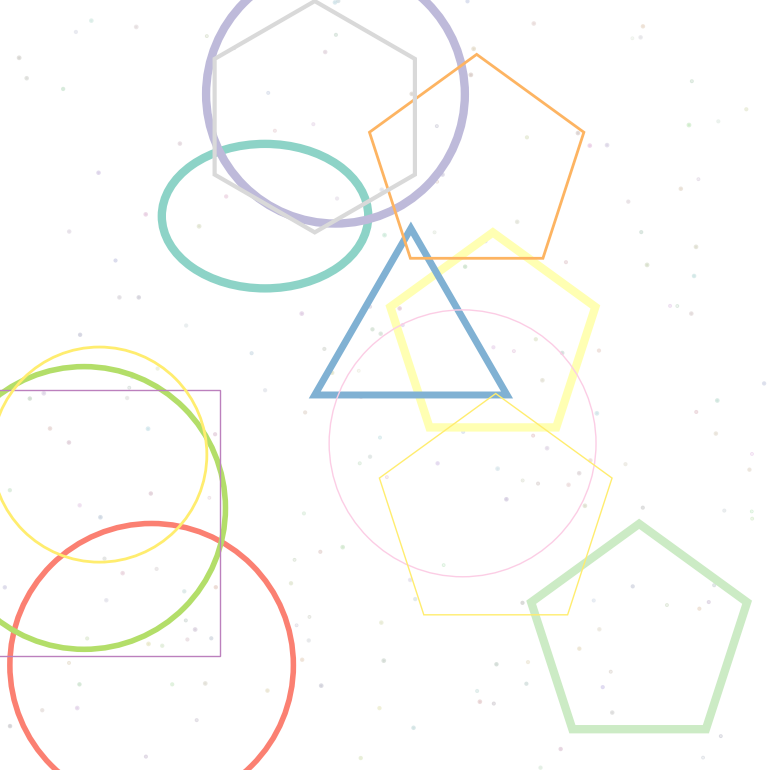[{"shape": "oval", "thickness": 3, "radius": 0.67, "center": [0.344, 0.719]}, {"shape": "pentagon", "thickness": 3, "radius": 0.7, "center": [0.64, 0.558]}, {"shape": "circle", "thickness": 3, "radius": 0.84, "center": [0.436, 0.878]}, {"shape": "circle", "thickness": 2, "radius": 0.92, "center": [0.197, 0.136]}, {"shape": "triangle", "thickness": 2.5, "radius": 0.72, "center": [0.534, 0.559]}, {"shape": "pentagon", "thickness": 1, "radius": 0.73, "center": [0.619, 0.783]}, {"shape": "circle", "thickness": 2, "radius": 0.92, "center": [0.109, 0.34]}, {"shape": "circle", "thickness": 0.5, "radius": 0.87, "center": [0.601, 0.424]}, {"shape": "hexagon", "thickness": 1.5, "radius": 0.75, "center": [0.409, 0.848]}, {"shape": "square", "thickness": 0.5, "radius": 0.87, "center": [0.112, 0.32]}, {"shape": "pentagon", "thickness": 3, "radius": 0.74, "center": [0.83, 0.172]}, {"shape": "pentagon", "thickness": 0.5, "radius": 0.79, "center": [0.644, 0.33]}, {"shape": "circle", "thickness": 1, "radius": 0.7, "center": [0.129, 0.41]}]